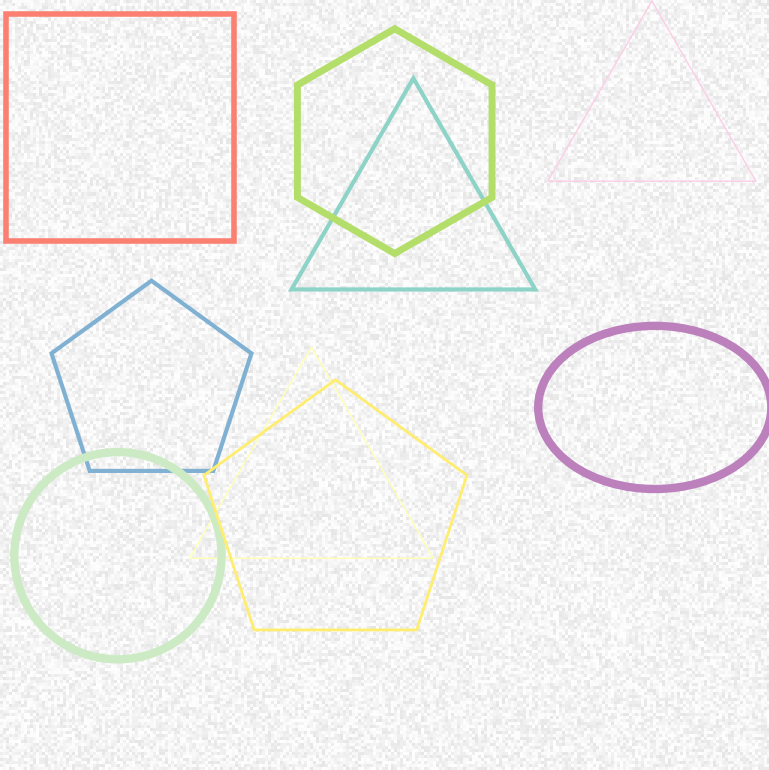[{"shape": "triangle", "thickness": 1.5, "radius": 0.91, "center": [0.537, 0.715]}, {"shape": "triangle", "thickness": 0.5, "radius": 0.91, "center": [0.404, 0.366]}, {"shape": "square", "thickness": 2, "radius": 0.74, "center": [0.156, 0.834]}, {"shape": "pentagon", "thickness": 1.5, "radius": 0.68, "center": [0.197, 0.499]}, {"shape": "hexagon", "thickness": 2.5, "radius": 0.73, "center": [0.513, 0.817]}, {"shape": "triangle", "thickness": 0.5, "radius": 0.78, "center": [0.847, 0.843]}, {"shape": "oval", "thickness": 3, "radius": 0.76, "center": [0.85, 0.471]}, {"shape": "circle", "thickness": 3, "radius": 0.67, "center": [0.153, 0.278]}, {"shape": "pentagon", "thickness": 1, "radius": 0.9, "center": [0.436, 0.327]}]